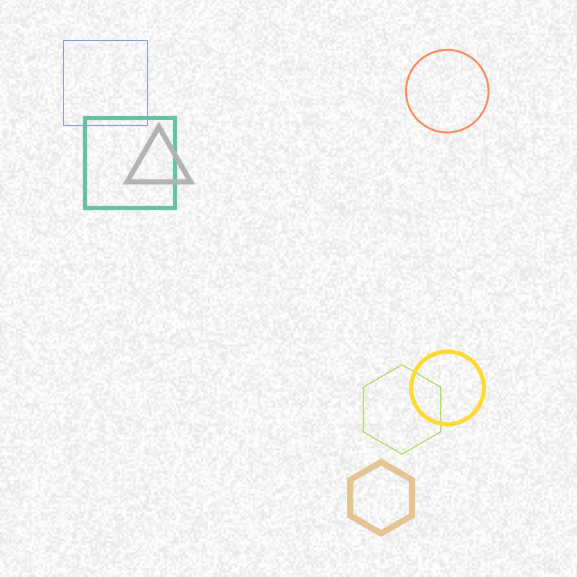[{"shape": "square", "thickness": 2, "radius": 0.39, "center": [0.226, 0.717]}, {"shape": "circle", "thickness": 1, "radius": 0.36, "center": [0.774, 0.841]}, {"shape": "square", "thickness": 0.5, "radius": 0.37, "center": [0.182, 0.857]}, {"shape": "hexagon", "thickness": 0.5, "radius": 0.39, "center": [0.696, 0.29]}, {"shape": "circle", "thickness": 2, "radius": 0.31, "center": [0.775, 0.327]}, {"shape": "hexagon", "thickness": 3, "radius": 0.31, "center": [0.66, 0.137]}, {"shape": "triangle", "thickness": 2.5, "radius": 0.32, "center": [0.275, 0.716]}]